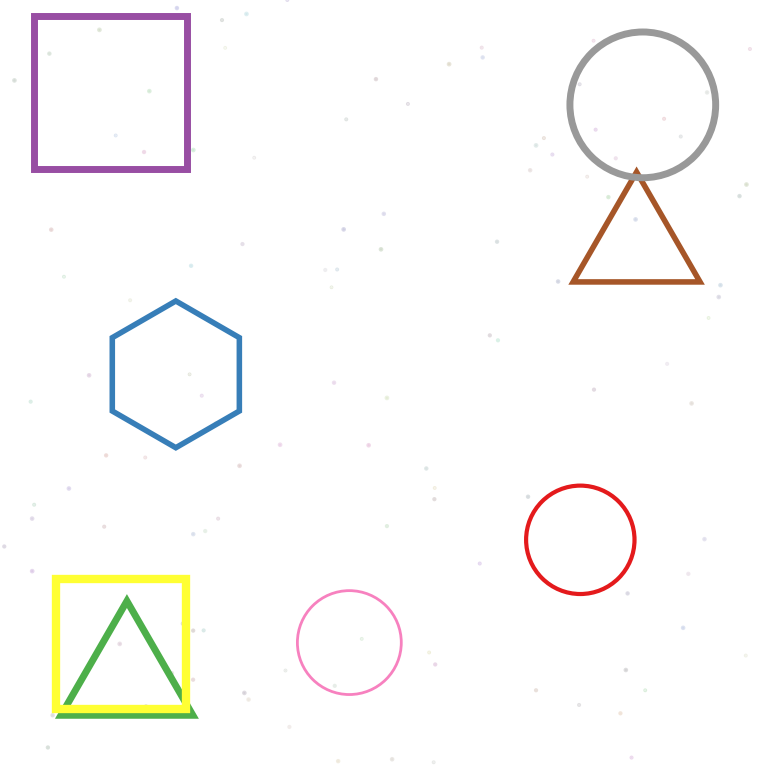[{"shape": "circle", "thickness": 1.5, "radius": 0.35, "center": [0.754, 0.299]}, {"shape": "hexagon", "thickness": 2, "radius": 0.48, "center": [0.228, 0.514]}, {"shape": "triangle", "thickness": 2.5, "radius": 0.49, "center": [0.165, 0.121]}, {"shape": "square", "thickness": 2.5, "radius": 0.5, "center": [0.143, 0.88]}, {"shape": "square", "thickness": 3, "radius": 0.42, "center": [0.157, 0.163]}, {"shape": "triangle", "thickness": 2, "radius": 0.48, "center": [0.827, 0.681]}, {"shape": "circle", "thickness": 1, "radius": 0.34, "center": [0.454, 0.165]}, {"shape": "circle", "thickness": 2.5, "radius": 0.47, "center": [0.835, 0.864]}]